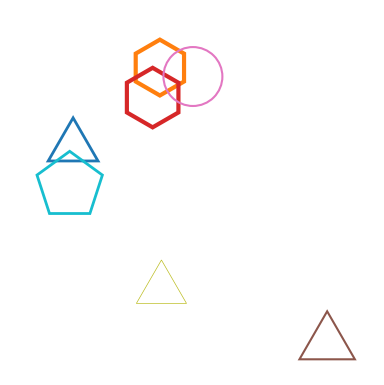[{"shape": "triangle", "thickness": 2, "radius": 0.37, "center": [0.19, 0.619]}, {"shape": "hexagon", "thickness": 3, "radius": 0.36, "center": [0.415, 0.825]}, {"shape": "hexagon", "thickness": 3, "radius": 0.39, "center": [0.396, 0.747]}, {"shape": "triangle", "thickness": 1.5, "radius": 0.42, "center": [0.85, 0.108]}, {"shape": "circle", "thickness": 1.5, "radius": 0.38, "center": [0.501, 0.801]}, {"shape": "triangle", "thickness": 0.5, "radius": 0.38, "center": [0.419, 0.249]}, {"shape": "pentagon", "thickness": 2, "radius": 0.45, "center": [0.181, 0.518]}]